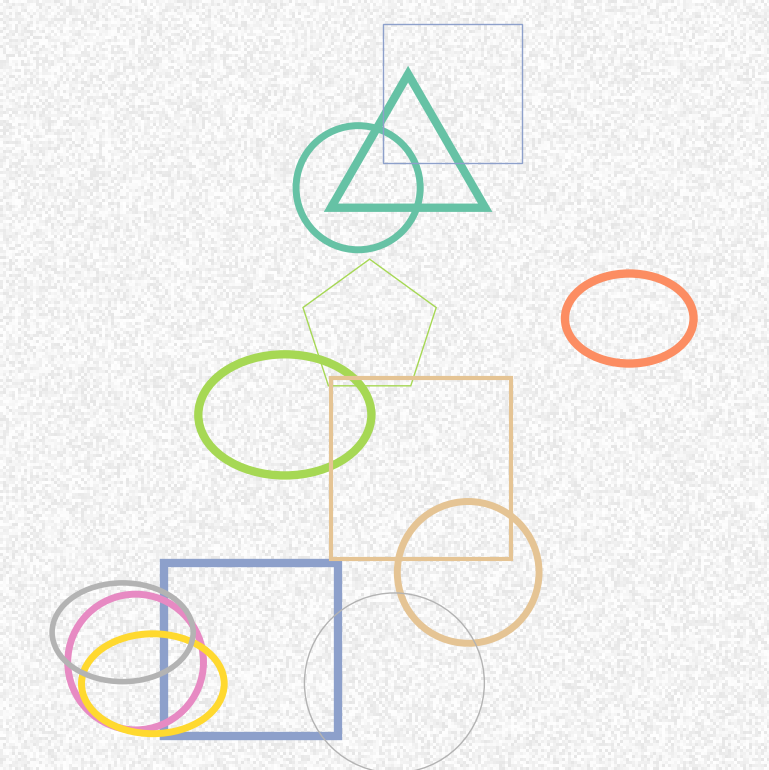[{"shape": "circle", "thickness": 2.5, "radius": 0.4, "center": [0.465, 0.756]}, {"shape": "triangle", "thickness": 3, "radius": 0.58, "center": [0.53, 0.788]}, {"shape": "oval", "thickness": 3, "radius": 0.42, "center": [0.817, 0.586]}, {"shape": "square", "thickness": 0.5, "radius": 0.45, "center": [0.588, 0.879]}, {"shape": "square", "thickness": 3, "radius": 0.56, "center": [0.326, 0.156]}, {"shape": "circle", "thickness": 2.5, "radius": 0.44, "center": [0.176, 0.14]}, {"shape": "oval", "thickness": 3, "radius": 0.56, "center": [0.37, 0.461]}, {"shape": "pentagon", "thickness": 0.5, "radius": 0.45, "center": [0.48, 0.573]}, {"shape": "oval", "thickness": 2.5, "radius": 0.46, "center": [0.199, 0.112]}, {"shape": "circle", "thickness": 2.5, "radius": 0.46, "center": [0.608, 0.257]}, {"shape": "square", "thickness": 1.5, "radius": 0.59, "center": [0.547, 0.392]}, {"shape": "oval", "thickness": 2, "radius": 0.46, "center": [0.159, 0.179]}, {"shape": "circle", "thickness": 0.5, "radius": 0.58, "center": [0.512, 0.113]}]